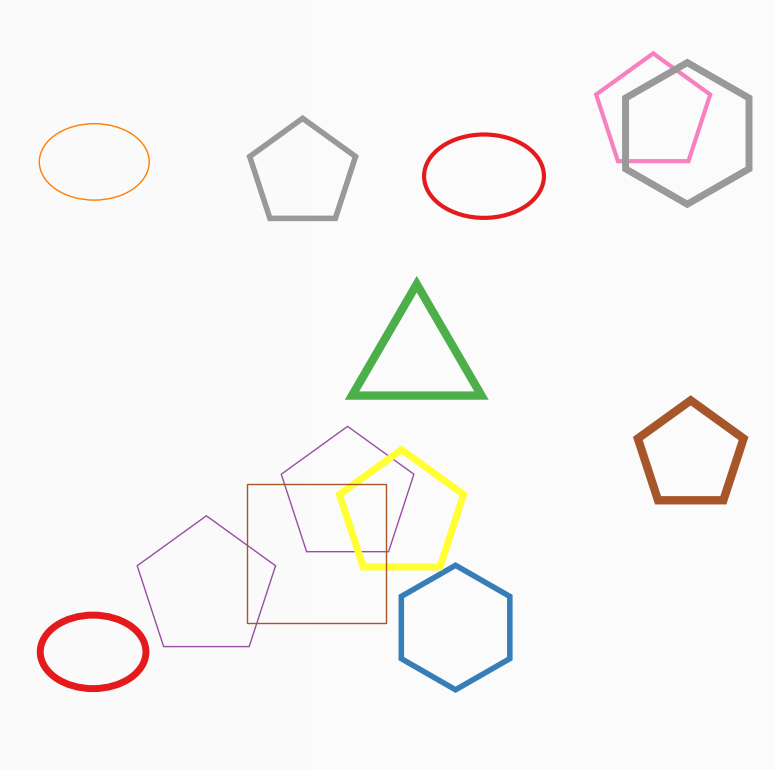[{"shape": "oval", "thickness": 1.5, "radius": 0.39, "center": [0.625, 0.771]}, {"shape": "oval", "thickness": 2.5, "radius": 0.34, "center": [0.12, 0.153]}, {"shape": "hexagon", "thickness": 2, "radius": 0.4, "center": [0.588, 0.185]}, {"shape": "triangle", "thickness": 3, "radius": 0.48, "center": [0.538, 0.534]}, {"shape": "pentagon", "thickness": 0.5, "radius": 0.45, "center": [0.448, 0.356]}, {"shape": "pentagon", "thickness": 0.5, "radius": 0.47, "center": [0.266, 0.236]}, {"shape": "oval", "thickness": 0.5, "radius": 0.35, "center": [0.122, 0.79]}, {"shape": "pentagon", "thickness": 2.5, "radius": 0.42, "center": [0.518, 0.332]}, {"shape": "pentagon", "thickness": 3, "radius": 0.36, "center": [0.891, 0.408]}, {"shape": "square", "thickness": 0.5, "radius": 0.45, "center": [0.409, 0.281]}, {"shape": "pentagon", "thickness": 1.5, "radius": 0.39, "center": [0.843, 0.853]}, {"shape": "pentagon", "thickness": 2, "radius": 0.36, "center": [0.39, 0.774]}, {"shape": "hexagon", "thickness": 2.5, "radius": 0.46, "center": [0.887, 0.827]}]